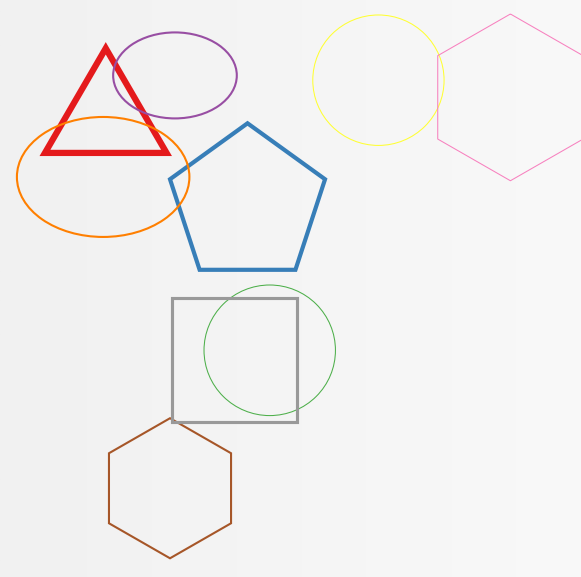[{"shape": "triangle", "thickness": 3, "radius": 0.6, "center": [0.182, 0.795]}, {"shape": "pentagon", "thickness": 2, "radius": 0.7, "center": [0.426, 0.645]}, {"shape": "circle", "thickness": 0.5, "radius": 0.57, "center": [0.464, 0.393]}, {"shape": "oval", "thickness": 1, "radius": 0.53, "center": [0.301, 0.869]}, {"shape": "oval", "thickness": 1, "radius": 0.74, "center": [0.177, 0.693]}, {"shape": "circle", "thickness": 0.5, "radius": 0.56, "center": [0.651, 0.86]}, {"shape": "hexagon", "thickness": 1, "radius": 0.61, "center": [0.292, 0.154]}, {"shape": "hexagon", "thickness": 0.5, "radius": 0.72, "center": [0.878, 0.831]}, {"shape": "square", "thickness": 1.5, "radius": 0.54, "center": [0.404, 0.376]}]